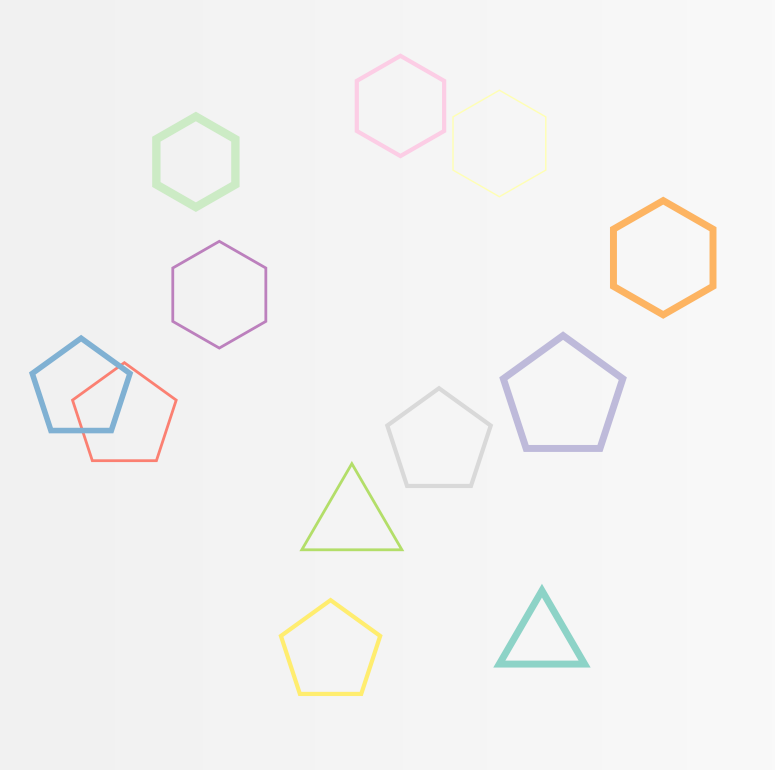[{"shape": "triangle", "thickness": 2.5, "radius": 0.32, "center": [0.699, 0.169]}, {"shape": "hexagon", "thickness": 0.5, "radius": 0.35, "center": [0.644, 0.814]}, {"shape": "pentagon", "thickness": 2.5, "radius": 0.41, "center": [0.727, 0.483]}, {"shape": "pentagon", "thickness": 1, "radius": 0.35, "center": [0.16, 0.459]}, {"shape": "pentagon", "thickness": 2, "radius": 0.33, "center": [0.105, 0.494]}, {"shape": "hexagon", "thickness": 2.5, "radius": 0.37, "center": [0.856, 0.665]}, {"shape": "triangle", "thickness": 1, "radius": 0.37, "center": [0.454, 0.323]}, {"shape": "hexagon", "thickness": 1.5, "radius": 0.33, "center": [0.517, 0.862]}, {"shape": "pentagon", "thickness": 1.5, "radius": 0.35, "center": [0.566, 0.426]}, {"shape": "hexagon", "thickness": 1, "radius": 0.35, "center": [0.283, 0.617]}, {"shape": "hexagon", "thickness": 3, "radius": 0.29, "center": [0.253, 0.79]}, {"shape": "pentagon", "thickness": 1.5, "radius": 0.34, "center": [0.427, 0.153]}]